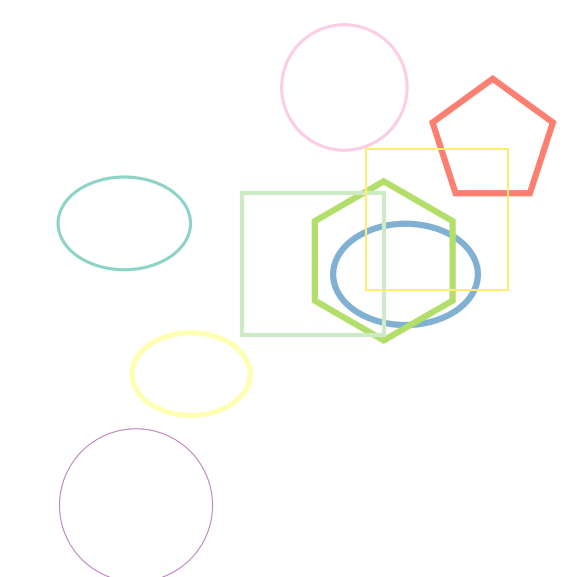[{"shape": "oval", "thickness": 1.5, "radius": 0.57, "center": [0.215, 0.612]}, {"shape": "oval", "thickness": 2.5, "radius": 0.51, "center": [0.331, 0.351]}, {"shape": "pentagon", "thickness": 3, "radius": 0.55, "center": [0.853, 0.753]}, {"shape": "oval", "thickness": 3, "radius": 0.63, "center": [0.702, 0.524]}, {"shape": "hexagon", "thickness": 3, "radius": 0.69, "center": [0.664, 0.547]}, {"shape": "circle", "thickness": 1.5, "radius": 0.54, "center": [0.596, 0.848]}, {"shape": "circle", "thickness": 0.5, "radius": 0.66, "center": [0.236, 0.124]}, {"shape": "square", "thickness": 2, "radius": 0.62, "center": [0.542, 0.542]}, {"shape": "square", "thickness": 1, "radius": 0.61, "center": [0.756, 0.619]}]